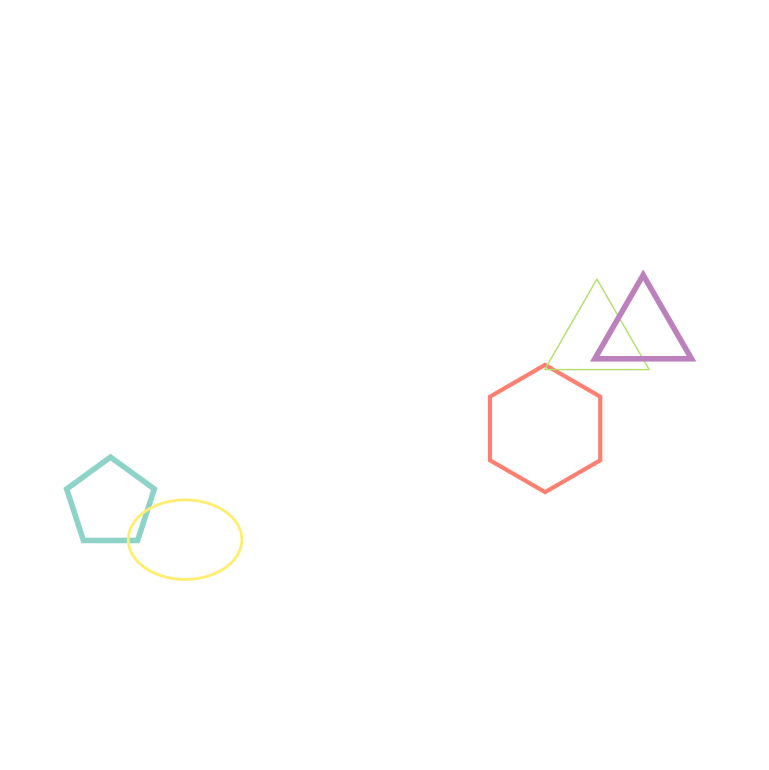[{"shape": "pentagon", "thickness": 2, "radius": 0.3, "center": [0.144, 0.346]}, {"shape": "hexagon", "thickness": 1.5, "radius": 0.41, "center": [0.708, 0.444]}, {"shape": "triangle", "thickness": 0.5, "radius": 0.39, "center": [0.775, 0.559]}, {"shape": "triangle", "thickness": 2, "radius": 0.36, "center": [0.835, 0.57]}, {"shape": "oval", "thickness": 1, "radius": 0.37, "center": [0.24, 0.299]}]